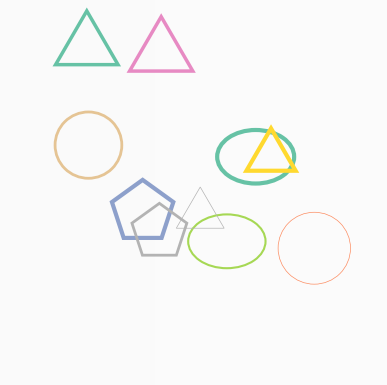[{"shape": "triangle", "thickness": 2.5, "radius": 0.47, "center": [0.224, 0.879]}, {"shape": "oval", "thickness": 3, "radius": 0.5, "center": [0.66, 0.593]}, {"shape": "circle", "thickness": 0.5, "radius": 0.47, "center": [0.811, 0.355]}, {"shape": "pentagon", "thickness": 3, "radius": 0.42, "center": [0.368, 0.449]}, {"shape": "triangle", "thickness": 2.5, "radius": 0.47, "center": [0.416, 0.862]}, {"shape": "oval", "thickness": 1.5, "radius": 0.5, "center": [0.585, 0.373]}, {"shape": "triangle", "thickness": 3, "radius": 0.37, "center": [0.699, 0.593]}, {"shape": "circle", "thickness": 2, "radius": 0.43, "center": [0.228, 0.623]}, {"shape": "pentagon", "thickness": 2, "radius": 0.37, "center": [0.411, 0.397]}, {"shape": "triangle", "thickness": 0.5, "radius": 0.36, "center": [0.517, 0.443]}]